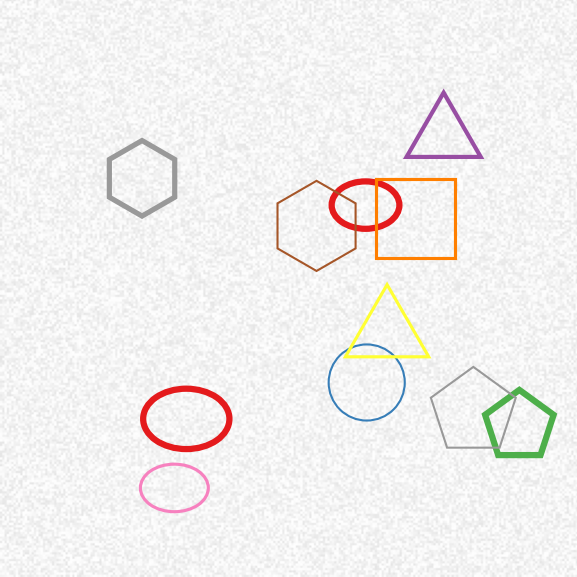[{"shape": "oval", "thickness": 3, "radius": 0.29, "center": [0.633, 0.644]}, {"shape": "oval", "thickness": 3, "radius": 0.37, "center": [0.323, 0.274]}, {"shape": "circle", "thickness": 1, "radius": 0.33, "center": [0.635, 0.337]}, {"shape": "pentagon", "thickness": 3, "radius": 0.31, "center": [0.899, 0.262]}, {"shape": "triangle", "thickness": 2, "radius": 0.37, "center": [0.768, 0.765]}, {"shape": "square", "thickness": 1.5, "radius": 0.34, "center": [0.72, 0.621]}, {"shape": "triangle", "thickness": 1.5, "radius": 0.42, "center": [0.67, 0.423]}, {"shape": "hexagon", "thickness": 1, "radius": 0.39, "center": [0.548, 0.608]}, {"shape": "oval", "thickness": 1.5, "radius": 0.29, "center": [0.302, 0.154]}, {"shape": "hexagon", "thickness": 2.5, "radius": 0.33, "center": [0.246, 0.69]}, {"shape": "pentagon", "thickness": 1, "radius": 0.39, "center": [0.82, 0.286]}]